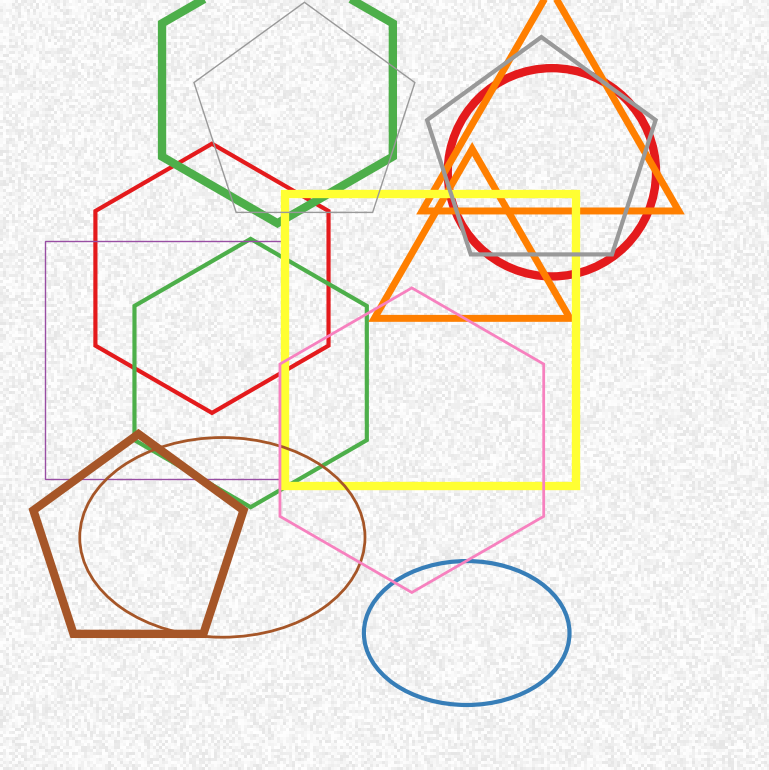[{"shape": "hexagon", "thickness": 1.5, "radius": 0.87, "center": [0.275, 0.639]}, {"shape": "circle", "thickness": 3, "radius": 0.68, "center": [0.717, 0.776]}, {"shape": "oval", "thickness": 1.5, "radius": 0.67, "center": [0.606, 0.178]}, {"shape": "hexagon", "thickness": 1.5, "radius": 0.87, "center": [0.326, 0.516]}, {"shape": "hexagon", "thickness": 3, "radius": 0.87, "center": [0.36, 0.883]}, {"shape": "square", "thickness": 0.5, "radius": 0.77, "center": [0.214, 0.532]}, {"shape": "triangle", "thickness": 2.5, "radius": 0.96, "center": [0.715, 0.822]}, {"shape": "triangle", "thickness": 2.5, "radius": 0.73, "center": [0.613, 0.66]}, {"shape": "square", "thickness": 3, "radius": 0.95, "center": [0.559, 0.559]}, {"shape": "pentagon", "thickness": 3, "radius": 0.72, "center": [0.18, 0.293]}, {"shape": "oval", "thickness": 1, "radius": 0.93, "center": [0.289, 0.302]}, {"shape": "hexagon", "thickness": 1, "radius": 0.99, "center": [0.535, 0.428]}, {"shape": "pentagon", "thickness": 1.5, "radius": 0.78, "center": [0.703, 0.796]}, {"shape": "pentagon", "thickness": 0.5, "radius": 0.75, "center": [0.395, 0.846]}]